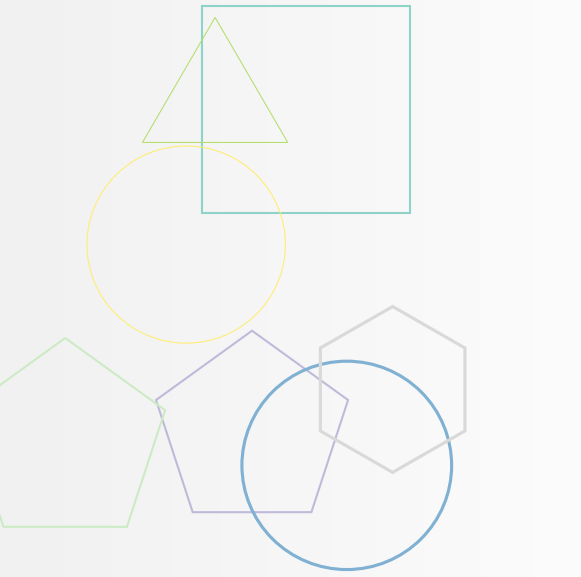[{"shape": "square", "thickness": 1, "radius": 0.89, "center": [0.526, 0.81]}, {"shape": "pentagon", "thickness": 1, "radius": 0.87, "center": [0.434, 0.253]}, {"shape": "circle", "thickness": 1.5, "radius": 0.9, "center": [0.597, 0.193]}, {"shape": "triangle", "thickness": 0.5, "radius": 0.72, "center": [0.37, 0.825]}, {"shape": "hexagon", "thickness": 1.5, "radius": 0.72, "center": [0.676, 0.325]}, {"shape": "pentagon", "thickness": 1, "radius": 0.9, "center": [0.112, 0.233]}, {"shape": "circle", "thickness": 0.5, "radius": 0.85, "center": [0.32, 0.576]}]